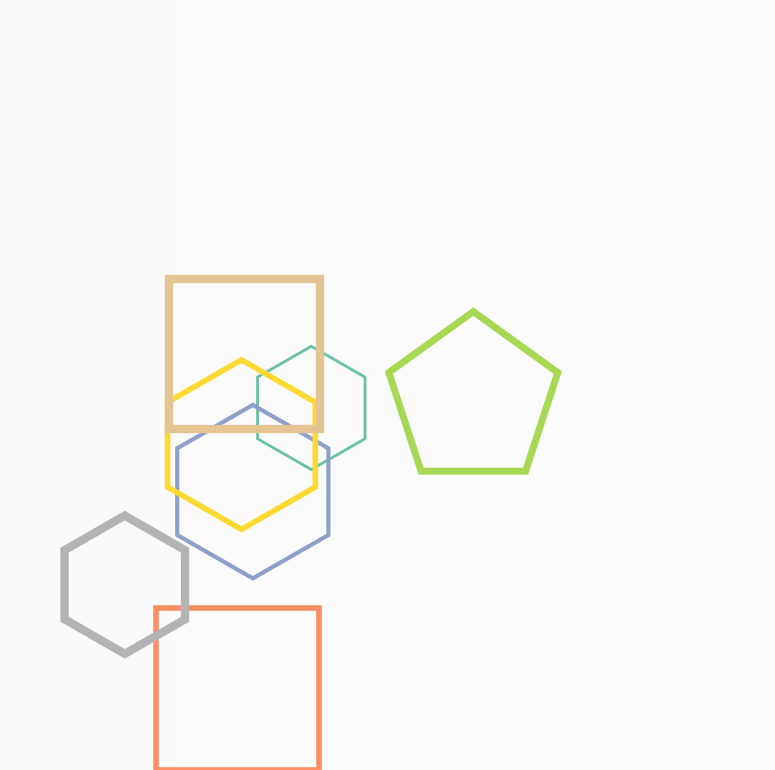[{"shape": "hexagon", "thickness": 1, "radius": 0.4, "center": [0.402, 0.47]}, {"shape": "square", "thickness": 2, "radius": 0.52, "center": [0.306, 0.105]}, {"shape": "hexagon", "thickness": 1.5, "radius": 0.56, "center": [0.326, 0.361]}, {"shape": "pentagon", "thickness": 2.5, "radius": 0.57, "center": [0.611, 0.481]}, {"shape": "hexagon", "thickness": 2, "radius": 0.55, "center": [0.312, 0.423]}, {"shape": "square", "thickness": 3, "radius": 0.49, "center": [0.315, 0.54]}, {"shape": "hexagon", "thickness": 3, "radius": 0.45, "center": [0.161, 0.241]}]